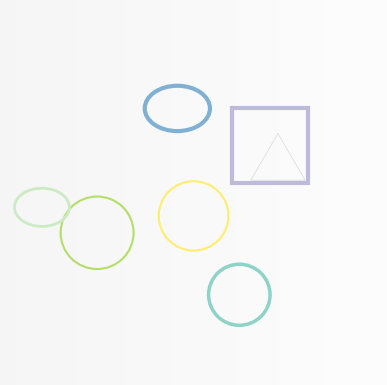[{"shape": "circle", "thickness": 2.5, "radius": 0.4, "center": [0.618, 0.234]}, {"shape": "square", "thickness": 3, "radius": 0.49, "center": [0.696, 0.621]}, {"shape": "oval", "thickness": 3, "radius": 0.42, "center": [0.458, 0.718]}, {"shape": "circle", "thickness": 1.5, "radius": 0.47, "center": [0.251, 0.395]}, {"shape": "triangle", "thickness": 0.5, "radius": 0.4, "center": [0.717, 0.572]}, {"shape": "oval", "thickness": 2, "radius": 0.35, "center": [0.108, 0.462]}, {"shape": "circle", "thickness": 1.5, "radius": 0.45, "center": [0.5, 0.439]}]